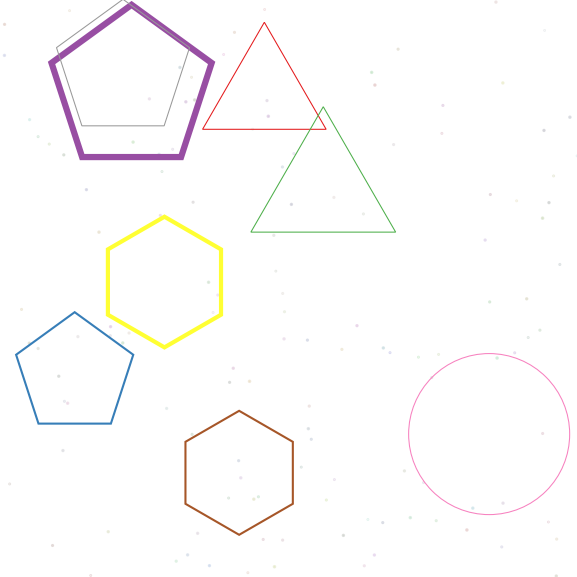[{"shape": "triangle", "thickness": 0.5, "radius": 0.62, "center": [0.458, 0.837]}, {"shape": "pentagon", "thickness": 1, "radius": 0.53, "center": [0.129, 0.352]}, {"shape": "triangle", "thickness": 0.5, "radius": 0.72, "center": [0.56, 0.67]}, {"shape": "pentagon", "thickness": 3, "radius": 0.73, "center": [0.228, 0.845]}, {"shape": "hexagon", "thickness": 2, "radius": 0.57, "center": [0.285, 0.511]}, {"shape": "hexagon", "thickness": 1, "radius": 0.54, "center": [0.414, 0.18]}, {"shape": "circle", "thickness": 0.5, "radius": 0.7, "center": [0.847, 0.247]}, {"shape": "pentagon", "thickness": 0.5, "radius": 0.61, "center": [0.213, 0.879]}]